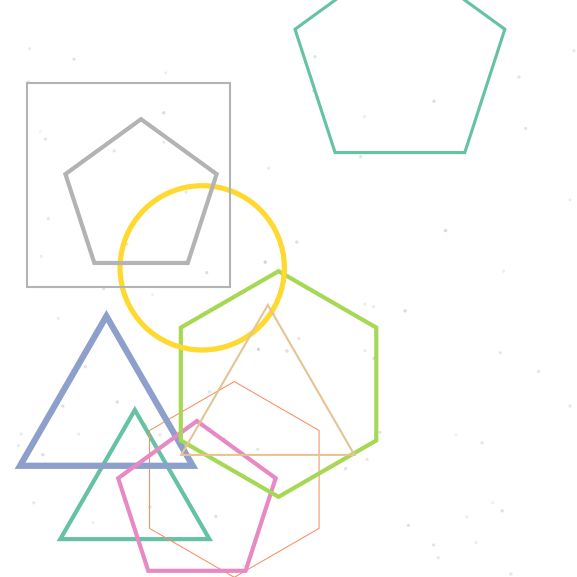[{"shape": "pentagon", "thickness": 1.5, "radius": 0.96, "center": [0.693, 0.889]}, {"shape": "triangle", "thickness": 2, "radius": 0.75, "center": [0.234, 0.14]}, {"shape": "hexagon", "thickness": 0.5, "radius": 0.85, "center": [0.406, 0.169]}, {"shape": "triangle", "thickness": 3, "radius": 0.86, "center": [0.184, 0.279]}, {"shape": "pentagon", "thickness": 2, "radius": 0.72, "center": [0.341, 0.127]}, {"shape": "hexagon", "thickness": 2, "radius": 0.98, "center": [0.482, 0.334]}, {"shape": "circle", "thickness": 2.5, "radius": 0.71, "center": [0.35, 0.535]}, {"shape": "triangle", "thickness": 1, "radius": 0.87, "center": [0.464, 0.298]}, {"shape": "pentagon", "thickness": 2, "radius": 0.69, "center": [0.244, 0.655]}, {"shape": "square", "thickness": 1, "radius": 0.88, "center": [0.223, 0.679]}]